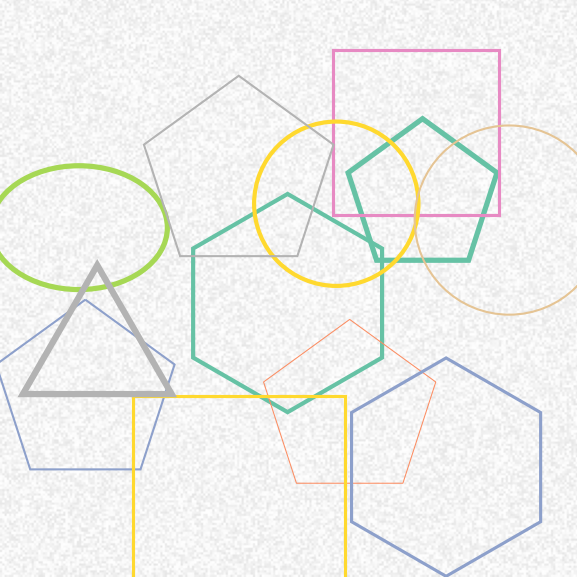[{"shape": "hexagon", "thickness": 2, "radius": 0.94, "center": [0.498, 0.474]}, {"shape": "pentagon", "thickness": 2.5, "radius": 0.68, "center": [0.732, 0.658]}, {"shape": "pentagon", "thickness": 0.5, "radius": 0.78, "center": [0.605, 0.289]}, {"shape": "hexagon", "thickness": 1.5, "radius": 0.95, "center": [0.772, 0.19]}, {"shape": "pentagon", "thickness": 1, "radius": 0.81, "center": [0.148, 0.318]}, {"shape": "square", "thickness": 1.5, "radius": 0.72, "center": [0.72, 0.769]}, {"shape": "oval", "thickness": 2.5, "radius": 0.77, "center": [0.137, 0.605]}, {"shape": "square", "thickness": 1.5, "radius": 0.92, "center": [0.413, 0.13]}, {"shape": "circle", "thickness": 2, "radius": 0.71, "center": [0.582, 0.646]}, {"shape": "circle", "thickness": 1, "radius": 0.82, "center": [0.882, 0.618]}, {"shape": "pentagon", "thickness": 1, "radius": 0.86, "center": [0.413, 0.695]}, {"shape": "triangle", "thickness": 3, "radius": 0.74, "center": [0.168, 0.391]}]